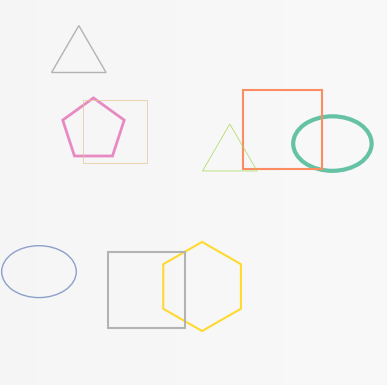[{"shape": "oval", "thickness": 3, "radius": 0.51, "center": [0.858, 0.627]}, {"shape": "square", "thickness": 1.5, "radius": 0.51, "center": [0.729, 0.665]}, {"shape": "oval", "thickness": 1, "radius": 0.48, "center": [0.101, 0.294]}, {"shape": "pentagon", "thickness": 2, "radius": 0.42, "center": [0.241, 0.662]}, {"shape": "triangle", "thickness": 0.5, "radius": 0.41, "center": [0.593, 0.597]}, {"shape": "hexagon", "thickness": 1.5, "radius": 0.58, "center": [0.522, 0.256]}, {"shape": "square", "thickness": 0.5, "radius": 0.41, "center": [0.297, 0.658]}, {"shape": "triangle", "thickness": 1, "radius": 0.41, "center": [0.203, 0.852]}, {"shape": "square", "thickness": 1.5, "radius": 0.5, "center": [0.377, 0.247]}]